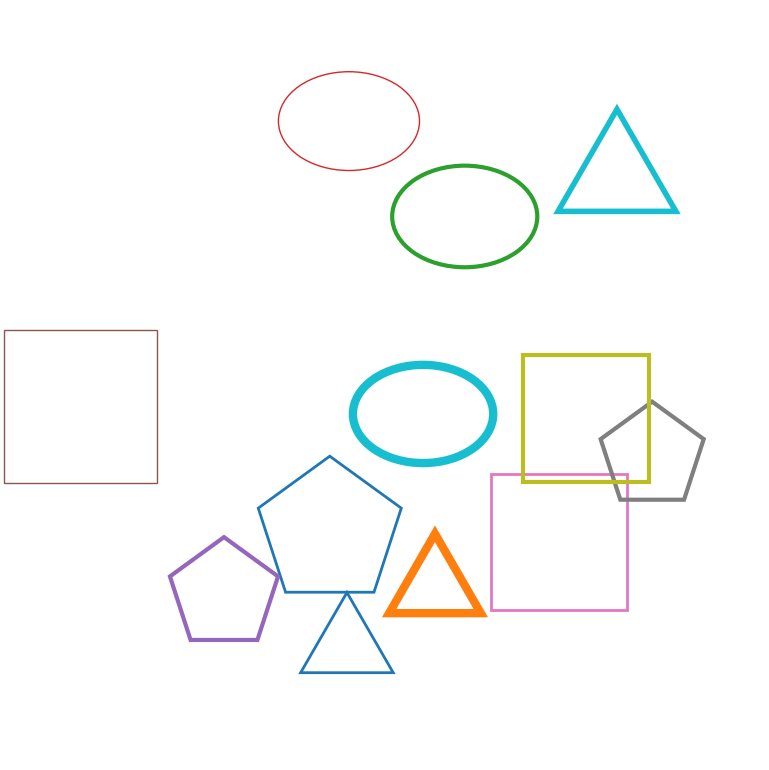[{"shape": "triangle", "thickness": 1, "radius": 0.35, "center": [0.451, 0.161]}, {"shape": "pentagon", "thickness": 1, "radius": 0.49, "center": [0.428, 0.31]}, {"shape": "triangle", "thickness": 3, "radius": 0.34, "center": [0.565, 0.238]}, {"shape": "oval", "thickness": 1.5, "radius": 0.47, "center": [0.604, 0.719]}, {"shape": "oval", "thickness": 0.5, "radius": 0.46, "center": [0.453, 0.843]}, {"shape": "pentagon", "thickness": 1.5, "radius": 0.37, "center": [0.291, 0.229]}, {"shape": "square", "thickness": 0.5, "radius": 0.5, "center": [0.104, 0.472]}, {"shape": "square", "thickness": 1, "radius": 0.44, "center": [0.726, 0.296]}, {"shape": "pentagon", "thickness": 1.5, "radius": 0.35, "center": [0.847, 0.408]}, {"shape": "square", "thickness": 1.5, "radius": 0.41, "center": [0.761, 0.457]}, {"shape": "oval", "thickness": 3, "radius": 0.46, "center": [0.549, 0.462]}, {"shape": "triangle", "thickness": 2, "radius": 0.44, "center": [0.801, 0.77]}]